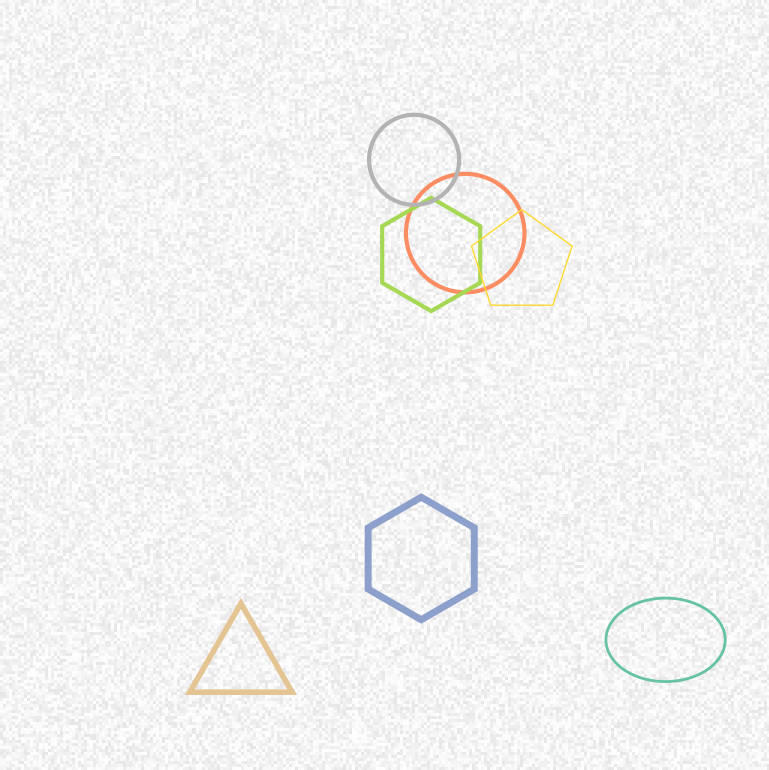[{"shape": "oval", "thickness": 1, "radius": 0.39, "center": [0.864, 0.169]}, {"shape": "circle", "thickness": 1.5, "radius": 0.38, "center": [0.604, 0.697]}, {"shape": "hexagon", "thickness": 2.5, "radius": 0.4, "center": [0.547, 0.275]}, {"shape": "hexagon", "thickness": 1.5, "radius": 0.37, "center": [0.56, 0.67]}, {"shape": "pentagon", "thickness": 0.5, "radius": 0.34, "center": [0.678, 0.659]}, {"shape": "triangle", "thickness": 2, "radius": 0.38, "center": [0.313, 0.139]}, {"shape": "circle", "thickness": 1.5, "radius": 0.29, "center": [0.538, 0.792]}]